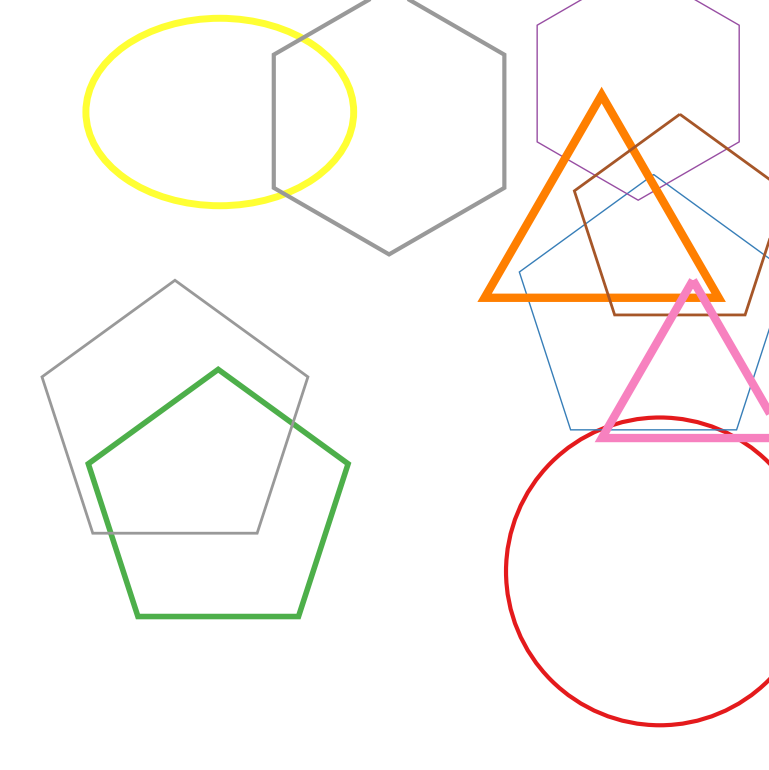[{"shape": "circle", "thickness": 1.5, "radius": 1.0, "center": [0.857, 0.258]}, {"shape": "pentagon", "thickness": 0.5, "radius": 0.92, "center": [0.849, 0.59]}, {"shape": "pentagon", "thickness": 2, "radius": 0.89, "center": [0.283, 0.343]}, {"shape": "hexagon", "thickness": 0.5, "radius": 0.76, "center": [0.829, 0.892]}, {"shape": "triangle", "thickness": 3, "radius": 0.88, "center": [0.781, 0.701]}, {"shape": "oval", "thickness": 2.5, "radius": 0.87, "center": [0.285, 0.855]}, {"shape": "pentagon", "thickness": 1, "radius": 0.72, "center": [0.883, 0.708]}, {"shape": "triangle", "thickness": 3, "radius": 0.68, "center": [0.9, 0.499]}, {"shape": "hexagon", "thickness": 1.5, "radius": 0.86, "center": [0.505, 0.843]}, {"shape": "pentagon", "thickness": 1, "radius": 0.91, "center": [0.227, 0.454]}]